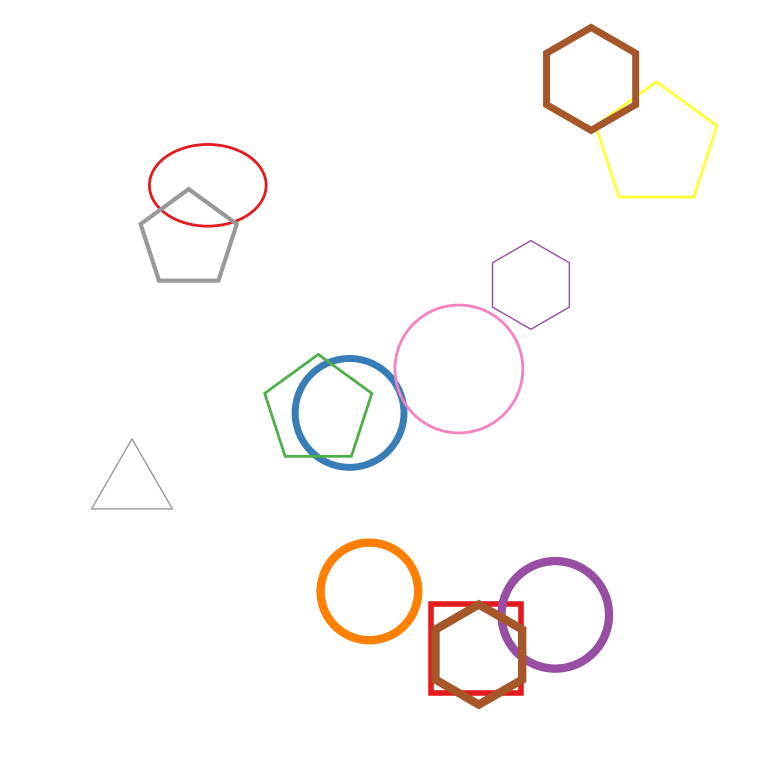[{"shape": "square", "thickness": 2, "radius": 0.29, "center": [0.618, 0.158]}, {"shape": "oval", "thickness": 1, "radius": 0.38, "center": [0.27, 0.759]}, {"shape": "circle", "thickness": 2.5, "radius": 0.35, "center": [0.454, 0.464]}, {"shape": "pentagon", "thickness": 1, "radius": 0.37, "center": [0.413, 0.467]}, {"shape": "hexagon", "thickness": 0.5, "radius": 0.29, "center": [0.69, 0.63]}, {"shape": "circle", "thickness": 3, "radius": 0.35, "center": [0.721, 0.201]}, {"shape": "circle", "thickness": 3, "radius": 0.32, "center": [0.48, 0.232]}, {"shape": "pentagon", "thickness": 1, "radius": 0.41, "center": [0.852, 0.811]}, {"shape": "hexagon", "thickness": 3, "radius": 0.33, "center": [0.622, 0.15]}, {"shape": "hexagon", "thickness": 2.5, "radius": 0.33, "center": [0.768, 0.897]}, {"shape": "circle", "thickness": 1, "radius": 0.42, "center": [0.596, 0.521]}, {"shape": "triangle", "thickness": 0.5, "radius": 0.3, "center": [0.171, 0.369]}, {"shape": "pentagon", "thickness": 1.5, "radius": 0.33, "center": [0.245, 0.689]}]